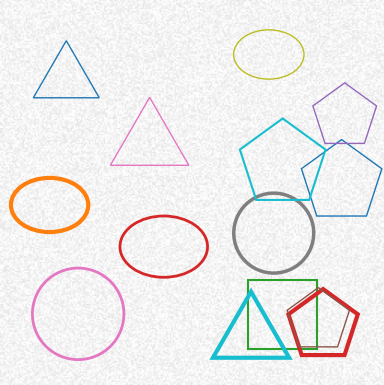[{"shape": "triangle", "thickness": 1, "radius": 0.49, "center": [0.172, 0.795]}, {"shape": "pentagon", "thickness": 1, "radius": 0.55, "center": [0.887, 0.528]}, {"shape": "oval", "thickness": 3, "radius": 0.5, "center": [0.129, 0.468]}, {"shape": "square", "thickness": 1.5, "radius": 0.45, "center": [0.733, 0.184]}, {"shape": "pentagon", "thickness": 3, "radius": 0.47, "center": [0.839, 0.154]}, {"shape": "oval", "thickness": 2, "radius": 0.57, "center": [0.425, 0.359]}, {"shape": "pentagon", "thickness": 1, "radius": 0.43, "center": [0.895, 0.698]}, {"shape": "pentagon", "thickness": 1, "radius": 0.43, "center": [0.827, 0.168]}, {"shape": "circle", "thickness": 2, "radius": 0.59, "center": [0.203, 0.185]}, {"shape": "triangle", "thickness": 1, "radius": 0.59, "center": [0.389, 0.629]}, {"shape": "circle", "thickness": 2.5, "radius": 0.52, "center": [0.711, 0.395]}, {"shape": "oval", "thickness": 1, "radius": 0.46, "center": [0.698, 0.858]}, {"shape": "pentagon", "thickness": 1.5, "radius": 0.58, "center": [0.734, 0.575]}, {"shape": "triangle", "thickness": 3, "radius": 0.57, "center": [0.652, 0.128]}]